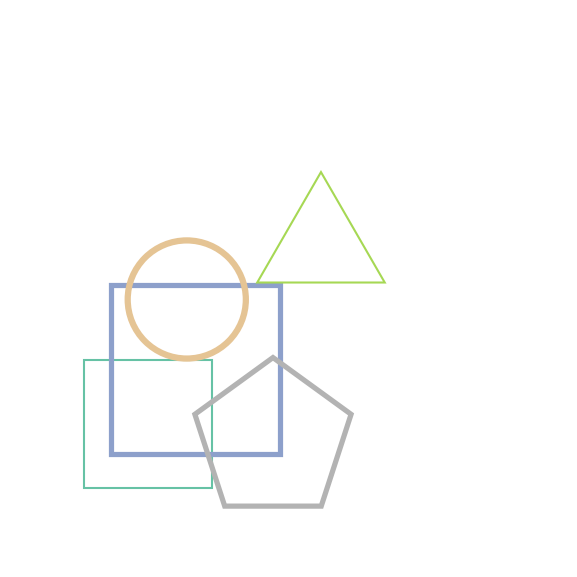[{"shape": "square", "thickness": 1, "radius": 0.55, "center": [0.256, 0.265]}, {"shape": "square", "thickness": 2.5, "radius": 0.73, "center": [0.339, 0.36]}, {"shape": "triangle", "thickness": 1, "radius": 0.64, "center": [0.556, 0.574]}, {"shape": "circle", "thickness": 3, "radius": 0.51, "center": [0.323, 0.481]}, {"shape": "pentagon", "thickness": 2.5, "radius": 0.71, "center": [0.473, 0.238]}]